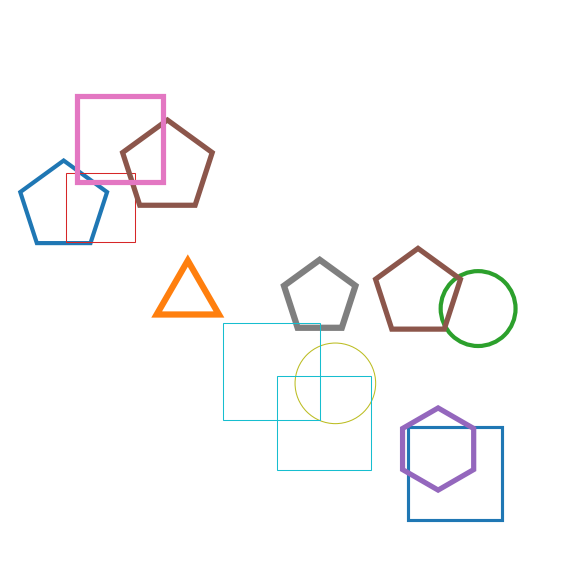[{"shape": "pentagon", "thickness": 2, "radius": 0.4, "center": [0.11, 0.642]}, {"shape": "square", "thickness": 1.5, "radius": 0.41, "center": [0.788, 0.179]}, {"shape": "triangle", "thickness": 3, "radius": 0.31, "center": [0.325, 0.486]}, {"shape": "circle", "thickness": 2, "radius": 0.32, "center": [0.828, 0.465]}, {"shape": "square", "thickness": 0.5, "radius": 0.3, "center": [0.174, 0.639]}, {"shape": "hexagon", "thickness": 2.5, "radius": 0.36, "center": [0.759, 0.222]}, {"shape": "pentagon", "thickness": 2.5, "radius": 0.39, "center": [0.724, 0.492]}, {"shape": "pentagon", "thickness": 2.5, "radius": 0.41, "center": [0.29, 0.71]}, {"shape": "square", "thickness": 2.5, "radius": 0.37, "center": [0.207, 0.758]}, {"shape": "pentagon", "thickness": 3, "radius": 0.33, "center": [0.554, 0.484]}, {"shape": "circle", "thickness": 0.5, "radius": 0.35, "center": [0.581, 0.335]}, {"shape": "square", "thickness": 0.5, "radius": 0.42, "center": [0.47, 0.356]}, {"shape": "square", "thickness": 0.5, "radius": 0.41, "center": [0.561, 0.267]}]